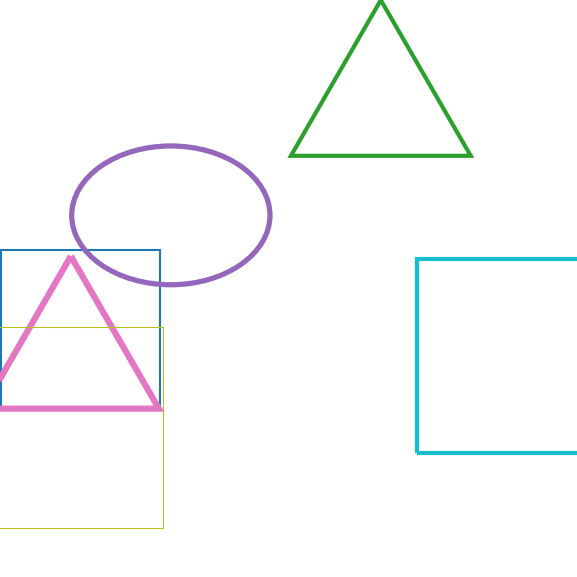[{"shape": "square", "thickness": 1, "radius": 0.69, "center": [0.14, 0.428]}, {"shape": "triangle", "thickness": 2, "radius": 0.9, "center": [0.659, 0.819]}, {"shape": "oval", "thickness": 2.5, "radius": 0.86, "center": [0.296, 0.626]}, {"shape": "triangle", "thickness": 3, "radius": 0.88, "center": [0.123, 0.38]}, {"shape": "square", "thickness": 0.5, "radius": 0.87, "center": [0.108, 0.259]}, {"shape": "square", "thickness": 2, "radius": 0.84, "center": [0.89, 0.383]}]